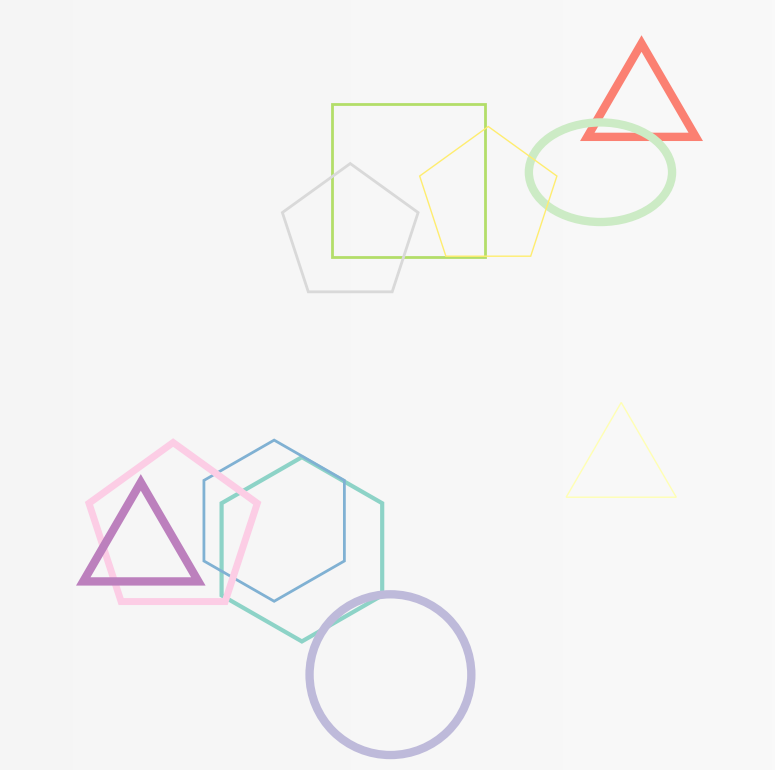[{"shape": "hexagon", "thickness": 1.5, "radius": 0.6, "center": [0.39, 0.287]}, {"shape": "triangle", "thickness": 0.5, "radius": 0.41, "center": [0.802, 0.395]}, {"shape": "circle", "thickness": 3, "radius": 0.52, "center": [0.504, 0.124]}, {"shape": "triangle", "thickness": 3, "radius": 0.4, "center": [0.828, 0.863]}, {"shape": "hexagon", "thickness": 1, "radius": 0.52, "center": [0.354, 0.324]}, {"shape": "square", "thickness": 1, "radius": 0.5, "center": [0.527, 0.765]}, {"shape": "pentagon", "thickness": 2.5, "radius": 0.57, "center": [0.223, 0.311]}, {"shape": "pentagon", "thickness": 1, "radius": 0.46, "center": [0.452, 0.696]}, {"shape": "triangle", "thickness": 3, "radius": 0.43, "center": [0.182, 0.288]}, {"shape": "oval", "thickness": 3, "radius": 0.46, "center": [0.775, 0.776]}, {"shape": "pentagon", "thickness": 0.5, "radius": 0.47, "center": [0.63, 0.743]}]